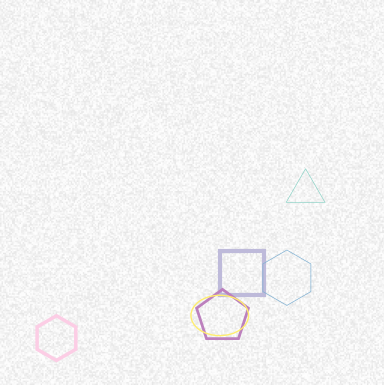[{"shape": "triangle", "thickness": 0.5, "radius": 0.29, "center": [0.794, 0.504]}, {"shape": "square", "thickness": 3, "radius": 0.29, "center": [0.629, 0.29]}, {"shape": "hexagon", "thickness": 0.5, "radius": 0.36, "center": [0.745, 0.279]}, {"shape": "hexagon", "thickness": 2.5, "radius": 0.29, "center": [0.147, 0.122]}, {"shape": "pentagon", "thickness": 2, "radius": 0.35, "center": [0.578, 0.178]}, {"shape": "oval", "thickness": 1, "radius": 0.37, "center": [0.571, 0.181]}]